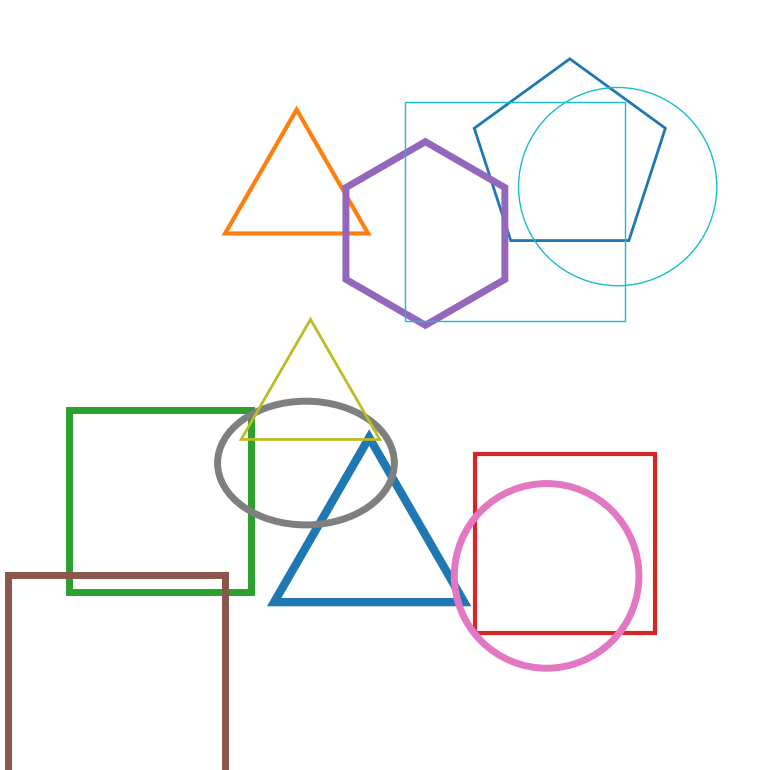[{"shape": "triangle", "thickness": 3, "radius": 0.71, "center": [0.479, 0.289]}, {"shape": "pentagon", "thickness": 1, "radius": 0.65, "center": [0.74, 0.793]}, {"shape": "triangle", "thickness": 1.5, "radius": 0.54, "center": [0.385, 0.75]}, {"shape": "square", "thickness": 2.5, "radius": 0.59, "center": [0.208, 0.349]}, {"shape": "square", "thickness": 1.5, "radius": 0.58, "center": [0.733, 0.294]}, {"shape": "hexagon", "thickness": 2.5, "radius": 0.6, "center": [0.552, 0.697]}, {"shape": "square", "thickness": 2.5, "radius": 0.71, "center": [0.151, 0.113]}, {"shape": "circle", "thickness": 2.5, "radius": 0.6, "center": [0.71, 0.252]}, {"shape": "oval", "thickness": 2.5, "radius": 0.57, "center": [0.397, 0.399]}, {"shape": "triangle", "thickness": 1, "radius": 0.52, "center": [0.403, 0.481]}, {"shape": "circle", "thickness": 0.5, "radius": 0.64, "center": [0.802, 0.758]}, {"shape": "square", "thickness": 0.5, "radius": 0.71, "center": [0.669, 0.725]}]